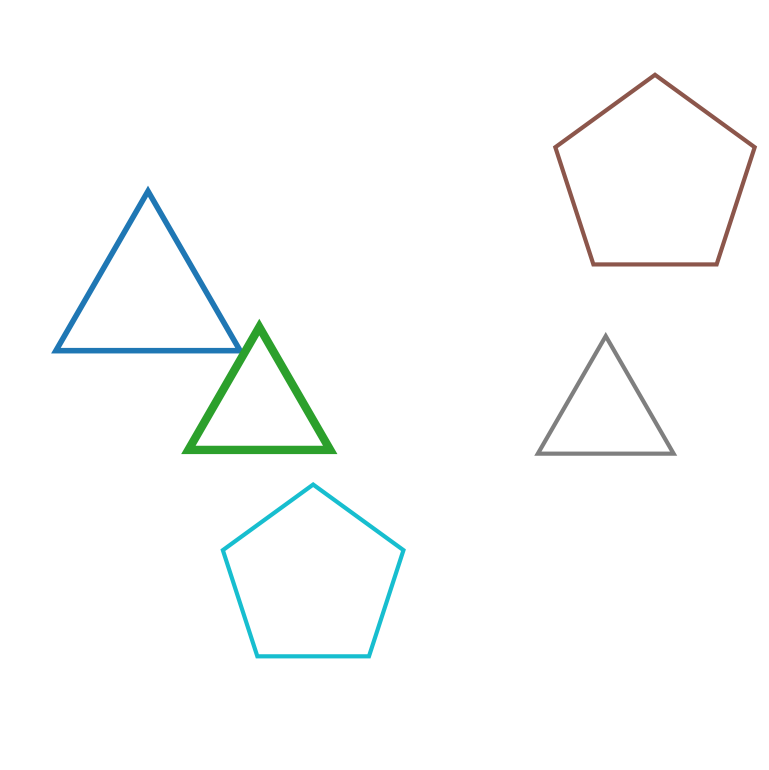[{"shape": "triangle", "thickness": 2, "radius": 0.69, "center": [0.192, 0.614]}, {"shape": "triangle", "thickness": 3, "radius": 0.53, "center": [0.337, 0.469]}, {"shape": "pentagon", "thickness": 1.5, "radius": 0.68, "center": [0.851, 0.767]}, {"shape": "triangle", "thickness": 1.5, "radius": 0.51, "center": [0.787, 0.462]}, {"shape": "pentagon", "thickness": 1.5, "radius": 0.62, "center": [0.407, 0.247]}]